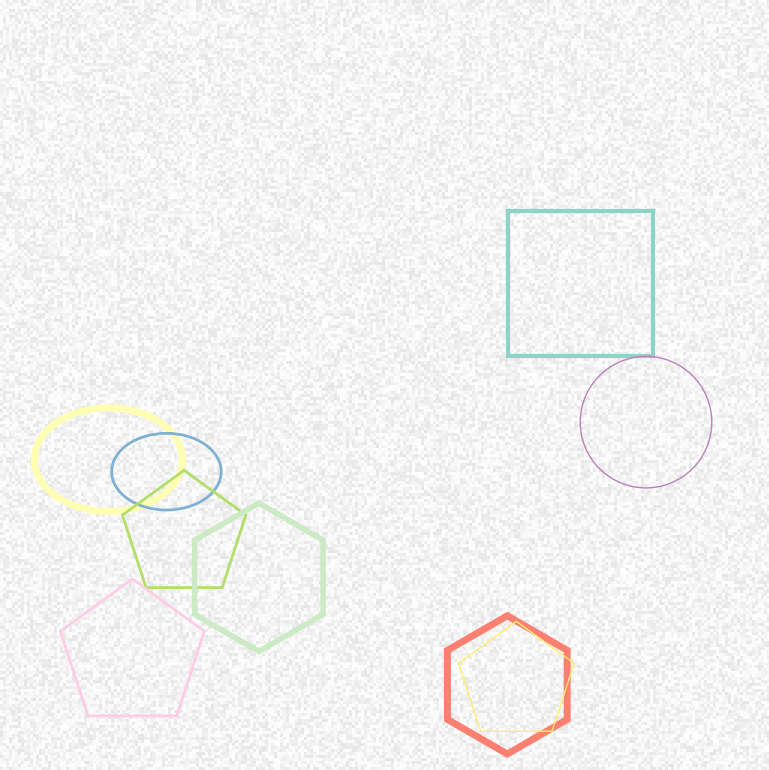[{"shape": "square", "thickness": 1.5, "radius": 0.47, "center": [0.754, 0.632]}, {"shape": "oval", "thickness": 2.5, "radius": 0.48, "center": [0.141, 0.403]}, {"shape": "hexagon", "thickness": 2.5, "radius": 0.45, "center": [0.659, 0.111]}, {"shape": "oval", "thickness": 1, "radius": 0.36, "center": [0.216, 0.387]}, {"shape": "pentagon", "thickness": 1, "radius": 0.42, "center": [0.239, 0.305]}, {"shape": "pentagon", "thickness": 1, "radius": 0.49, "center": [0.172, 0.15]}, {"shape": "circle", "thickness": 0.5, "radius": 0.43, "center": [0.839, 0.452]}, {"shape": "hexagon", "thickness": 2, "radius": 0.48, "center": [0.336, 0.25]}, {"shape": "pentagon", "thickness": 0.5, "radius": 0.39, "center": [0.671, 0.114]}]